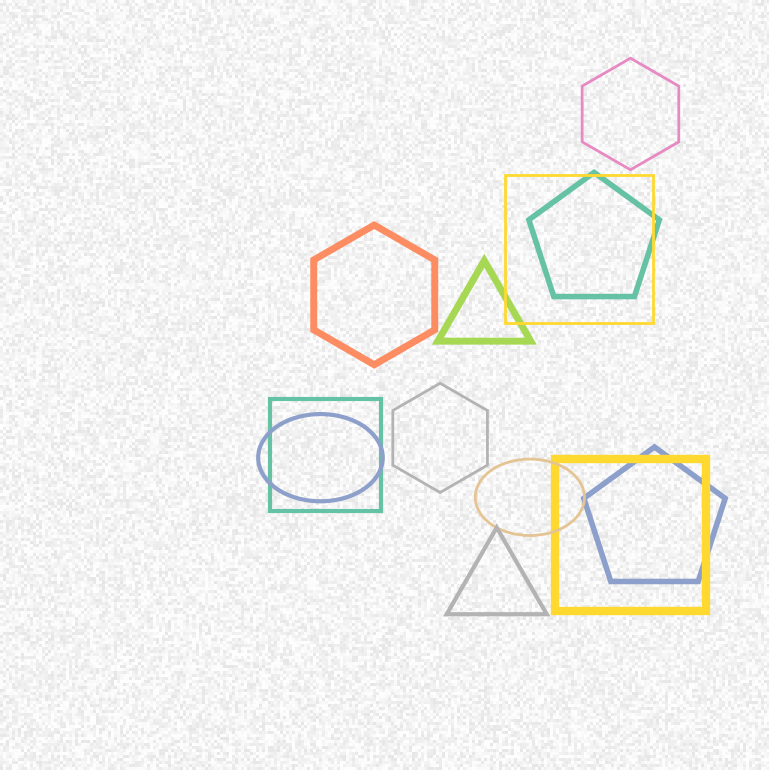[{"shape": "square", "thickness": 1.5, "radius": 0.36, "center": [0.422, 0.409]}, {"shape": "pentagon", "thickness": 2, "radius": 0.45, "center": [0.772, 0.687]}, {"shape": "hexagon", "thickness": 2.5, "radius": 0.45, "center": [0.486, 0.617]}, {"shape": "pentagon", "thickness": 2, "radius": 0.48, "center": [0.85, 0.323]}, {"shape": "oval", "thickness": 1.5, "radius": 0.4, "center": [0.416, 0.406]}, {"shape": "hexagon", "thickness": 1, "radius": 0.36, "center": [0.819, 0.852]}, {"shape": "triangle", "thickness": 2.5, "radius": 0.35, "center": [0.629, 0.592]}, {"shape": "square", "thickness": 3, "radius": 0.49, "center": [0.819, 0.305]}, {"shape": "square", "thickness": 1, "radius": 0.48, "center": [0.752, 0.676]}, {"shape": "oval", "thickness": 1, "radius": 0.35, "center": [0.688, 0.354]}, {"shape": "triangle", "thickness": 1.5, "radius": 0.38, "center": [0.645, 0.24]}, {"shape": "hexagon", "thickness": 1, "radius": 0.35, "center": [0.572, 0.431]}]